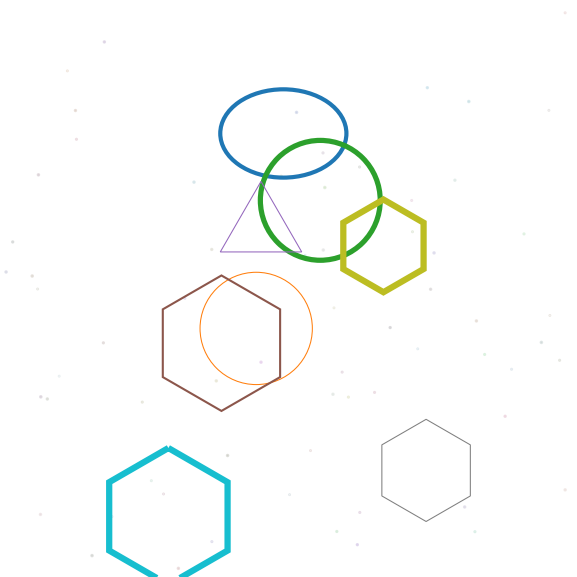[{"shape": "oval", "thickness": 2, "radius": 0.55, "center": [0.491, 0.768]}, {"shape": "circle", "thickness": 0.5, "radius": 0.49, "center": [0.444, 0.43]}, {"shape": "circle", "thickness": 2.5, "radius": 0.52, "center": [0.555, 0.652]}, {"shape": "triangle", "thickness": 0.5, "radius": 0.41, "center": [0.452, 0.604]}, {"shape": "hexagon", "thickness": 1, "radius": 0.59, "center": [0.383, 0.405]}, {"shape": "hexagon", "thickness": 0.5, "radius": 0.44, "center": [0.738, 0.185]}, {"shape": "hexagon", "thickness": 3, "radius": 0.4, "center": [0.664, 0.573]}, {"shape": "hexagon", "thickness": 3, "radius": 0.59, "center": [0.292, 0.105]}]